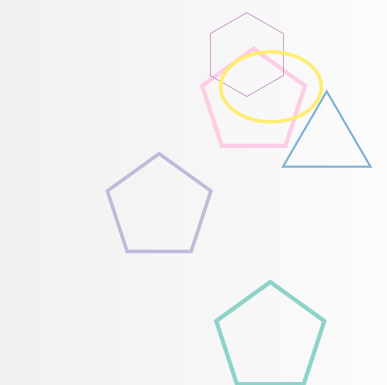[{"shape": "pentagon", "thickness": 3, "radius": 0.73, "center": [0.698, 0.121]}, {"shape": "pentagon", "thickness": 2.5, "radius": 0.7, "center": [0.411, 0.46]}, {"shape": "triangle", "thickness": 1.5, "radius": 0.65, "center": [0.843, 0.632]}, {"shape": "pentagon", "thickness": 3, "radius": 0.7, "center": [0.654, 0.734]}, {"shape": "hexagon", "thickness": 0.5, "radius": 0.54, "center": [0.637, 0.858]}, {"shape": "oval", "thickness": 2.5, "radius": 0.65, "center": [0.699, 0.774]}]